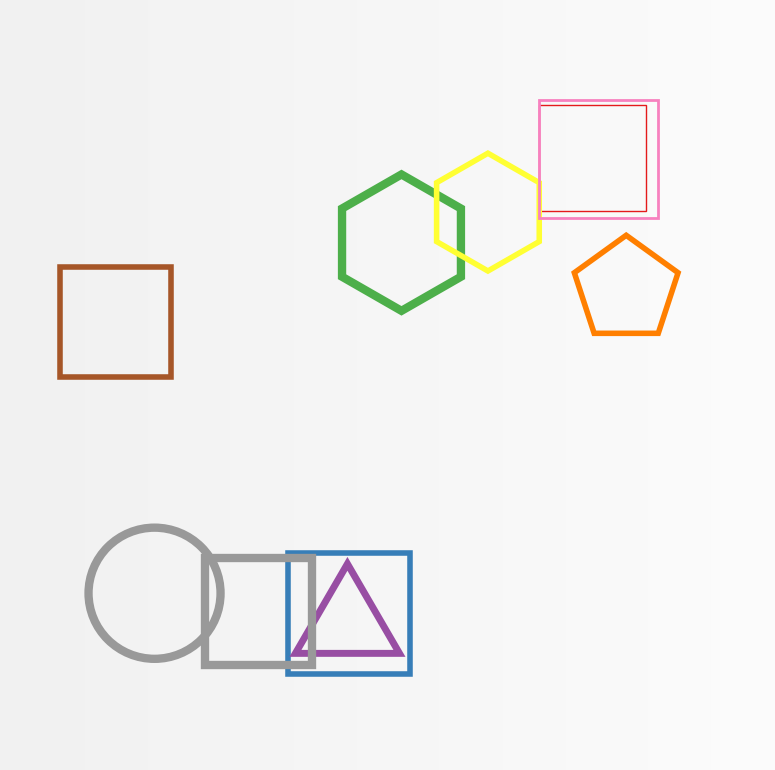[{"shape": "square", "thickness": 0.5, "radius": 0.34, "center": [0.764, 0.794]}, {"shape": "square", "thickness": 2, "radius": 0.39, "center": [0.45, 0.203]}, {"shape": "hexagon", "thickness": 3, "radius": 0.44, "center": [0.518, 0.685]}, {"shape": "triangle", "thickness": 2.5, "radius": 0.39, "center": [0.448, 0.19]}, {"shape": "pentagon", "thickness": 2, "radius": 0.35, "center": [0.808, 0.624]}, {"shape": "hexagon", "thickness": 2, "radius": 0.38, "center": [0.63, 0.725]}, {"shape": "square", "thickness": 2, "radius": 0.36, "center": [0.149, 0.582]}, {"shape": "square", "thickness": 1, "radius": 0.38, "center": [0.772, 0.793]}, {"shape": "circle", "thickness": 3, "radius": 0.43, "center": [0.199, 0.23]}, {"shape": "square", "thickness": 3, "radius": 0.35, "center": [0.333, 0.206]}]